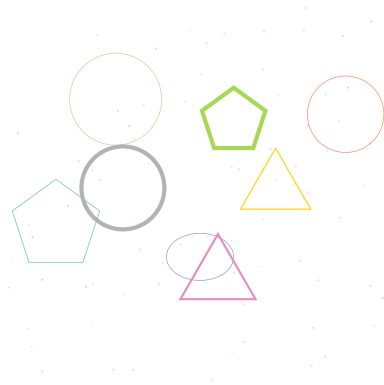[{"shape": "pentagon", "thickness": 0.5, "radius": 0.6, "center": [0.145, 0.415]}, {"shape": "circle", "thickness": 0.5, "radius": 0.5, "center": [0.898, 0.703]}, {"shape": "oval", "thickness": 0.5, "radius": 0.44, "center": [0.52, 0.333]}, {"shape": "triangle", "thickness": 1.5, "radius": 0.56, "center": [0.566, 0.279]}, {"shape": "pentagon", "thickness": 3, "radius": 0.43, "center": [0.607, 0.686]}, {"shape": "triangle", "thickness": 1, "radius": 0.53, "center": [0.716, 0.509]}, {"shape": "circle", "thickness": 0.5, "radius": 0.6, "center": [0.3, 0.742]}, {"shape": "circle", "thickness": 3, "radius": 0.54, "center": [0.319, 0.512]}]